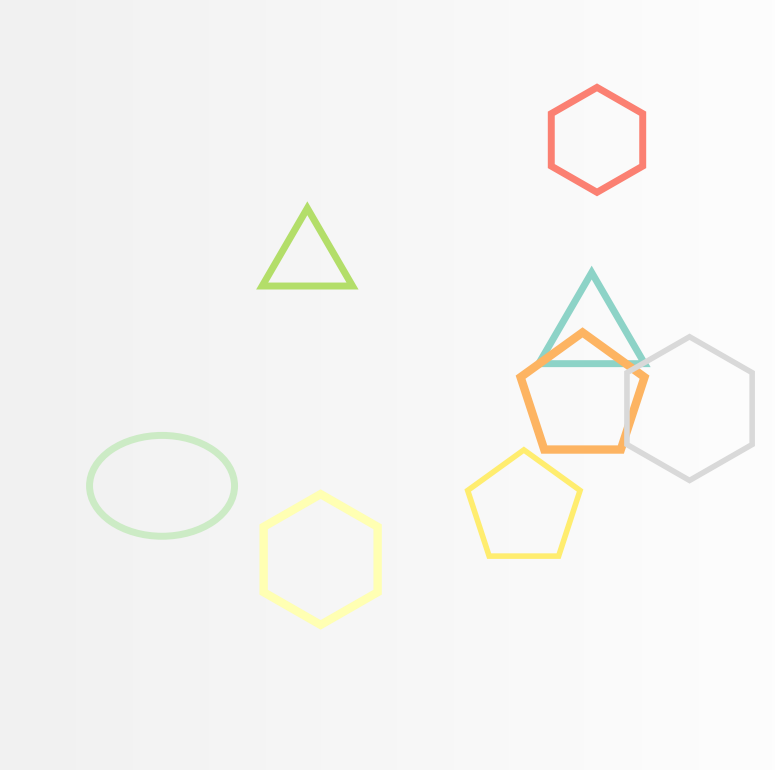[{"shape": "triangle", "thickness": 2.5, "radius": 0.39, "center": [0.763, 0.567]}, {"shape": "hexagon", "thickness": 3, "radius": 0.42, "center": [0.414, 0.273]}, {"shape": "hexagon", "thickness": 2.5, "radius": 0.34, "center": [0.77, 0.818]}, {"shape": "pentagon", "thickness": 3, "radius": 0.42, "center": [0.752, 0.484]}, {"shape": "triangle", "thickness": 2.5, "radius": 0.34, "center": [0.397, 0.662]}, {"shape": "hexagon", "thickness": 2, "radius": 0.47, "center": [0.89, 0.469]}, {"shape": "oval", "thickness": 2.5, "radius": 0.47, "center": [0.209, 0.369]}, {"shape": "pentagon", "thickness": 2, "radius": 0.38, "center": [0.676, 0.339]}]